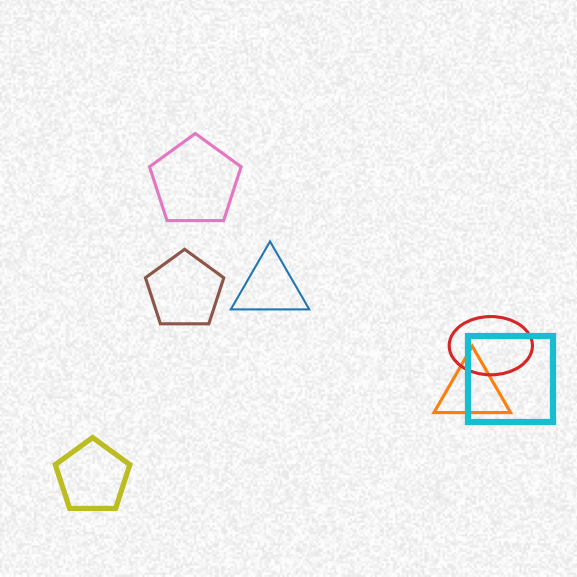[{"shape": "triangle", "thickness": 1, "radius": 0.39, "center": [0.468, 0.503]}, {"shape": "triangle", "thickness": 1.5, "radius": 0.38, "center": [0.818, 0.323]}, {"shape": "oval", "thickness": 1.5, "radius": 0.36, "center": [0.85, 0.401]}, {"shape": "pentagon", "thickness": 1.5, "radius": 0.36, "center": [0.32, 0.496]}, {"shape": "pentagon", "thickness": 1.5, "radius": 0.42, "center": [0.338, 0.685]}, {"shape": "pentagon", "thickness": 2.5, "radius": 0.34, "center": [0.16, 0.174]}, {"shape": "square", "thickness": 3, "radius": 0.37, "center": [0.884, 0.343]}]